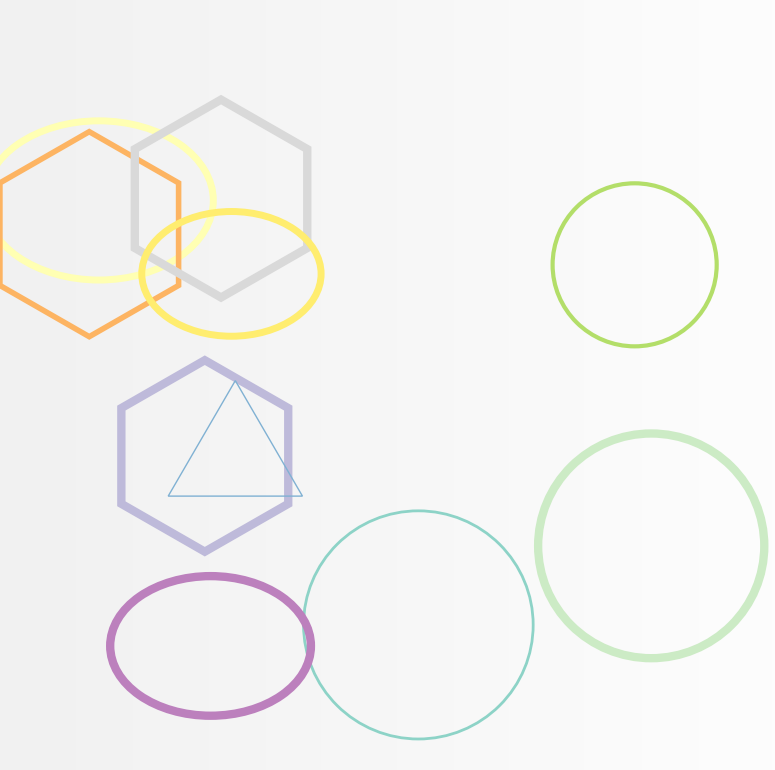[{"shape": "circle", "thickness": 1, "radius": 0.74, "center": [0.54, 0.188]}, {"shape": "oval", "thickness": 2.5, "radius": 0.74, "center": [0.128, 0.74]}, {"shape": "hexagon", "thickness": 3, "radius": 0.62, "center": [0.264, 0.408]}, {"shape": "triangle", "thickness": 0.5, "radius": 0.5, "center": [0.304, 0.406]}, {"shape": "hexagon", "thickness": 2, "radius": 0.67, "center": [0.115, 0.696]}, {"shape": "circle", "thickness": 1.5, "radius": 0.53, "center": [0.819, 0.656]}, {"shape": "hexagon", "thickness": 3, "radius": 0.64, "center": [0.285, 0.742]}, {"shape": "oval", "thickness": 3, "radius": 0.65, "center": [0.272, 0.161]}, {"shape": "circle", "thickness": 3, "radius": 0.73, "center": [0.84, 0.291]}, {"shape": "oval", "thickness": 2.5, "radius": 0.58, "center": [0.299, 0.644]}]